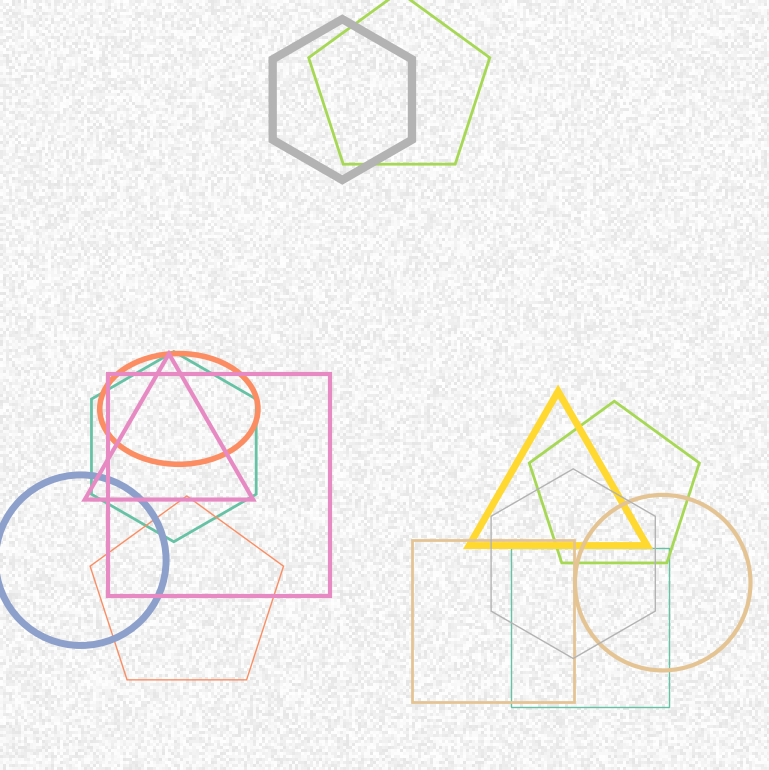[{"shape": "hexagon", "thickness": 1, "radius": 0.62, "center": [0.226, 0.42]}, {"shape": "square", "thickness": 0.5, "radius": 0.51, "center": [0.767, 0.185]}, {"shape": "oval", "thickness": 2, "radius": 0.51, "center": [0.232, 0.469]}, {"shape": "pentagon", "thickness": 0.5, "radius": 0.66, "center": [0.243, 0.224]}, {"shape": "circle", "thickness": 2.5, "radius": 0.55, "center": [0.105, 0.272]}, {"shape": "triangle", "thickness": 1.5, "radius": 0.63, "center": [0.219, 0.414]}, {"shape": "square", "thickness": 1.5, "radius": 0.72, "center": [0.285, 0.37]}, {"shape": "pentagon", "thickness": 1, "radius": 0.58, "center": [0.798, 0.363]}, {"shape": "pentagon", "thickness": 1, "radius": 0.62, "center": [0.518, 0.887]}, {"shape": "triangle", "thickness": 2.5, "radius": 0.67, "center": [0.725, 0.358]}, {"shape": "circle", "thickness": 1.5, "radius": 0.57, "center": [0.861, 0.243]}, {"shape": "square", "thickness": 1, "radius": 0.53, "center": [0.64, 0.193]}, {"shape": "hexagon", "thickness": 0.5, "radius": 0.62, "center": [0.744, 0.268]}, {"shape": "hexagon", "thickness": 3, "radius": 0.52, "center": [0.445, 0.871]}]